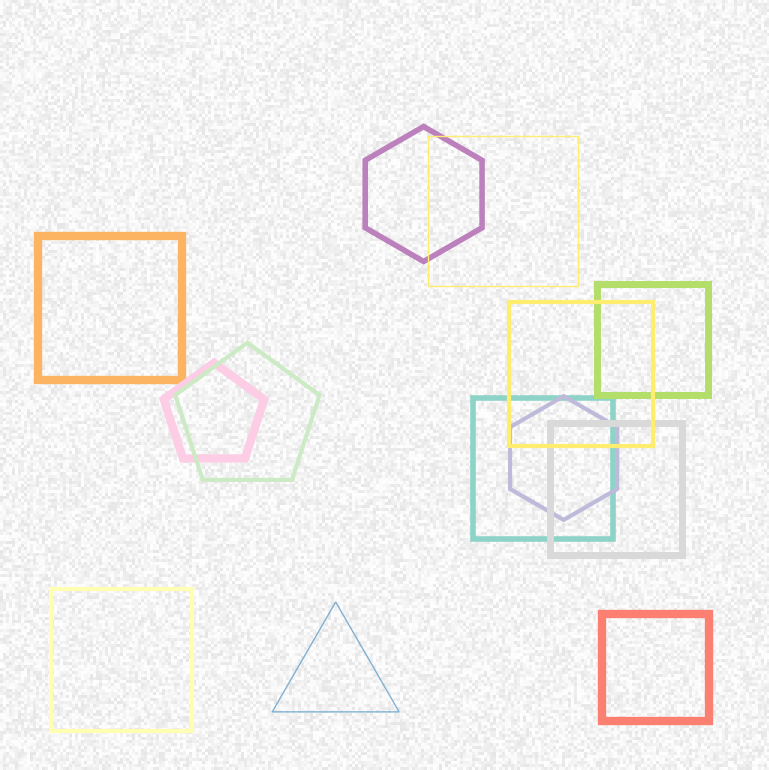[{"shape": "square", "thickness": 2, "radius": 0.46, "center": [0.705, 0.392]}, {"shape": "square", "thickness": 1.5, "radius": 0.46, "center": [0.158, 0.143]}, {"shape": "hexagon", "thickness": 1.5, "radius": 0.4, "center": [0.732, 0.405]}, {"shape": "square", "thickness": 3, "radius": 0.35, "center": [0.851, 0.133]}, {"shape": "triangle", "thickness": 0.5, "radius": 0.48, "center": [0.436, 0.123]}, {"shape": "square", "thickness": 3, "radius": 0.47, "center": [0.143, 0.6]}, {"shape": "square", "thickness": 2.5, "radius": 0.36, "center": [0.847, 0.559]}, {"shape": "pentagon", "thickness": 3, "radius": 0.34, "center": [0.278, 0.46]}, {"shape": "square", "thickness": 2.5, "radius": 0.43, "center": [0.799, 0.365]}, {"shape": "hexagon", "thickness": 2, "radius": 0.44, "center": [0.55, 0.748]}, {"shape": "pentagon", "thickness": 1.5, "radius": 0.49, "center": [0.321, 0.456]}, {"shape": "square", "thickness": 1.5, "radius": 0.47, "center": [0.755, 0.514]}, {"shape": "square", "thickness": 0.5, "radius": 0.49, "center": [0.653, 0.726]}]